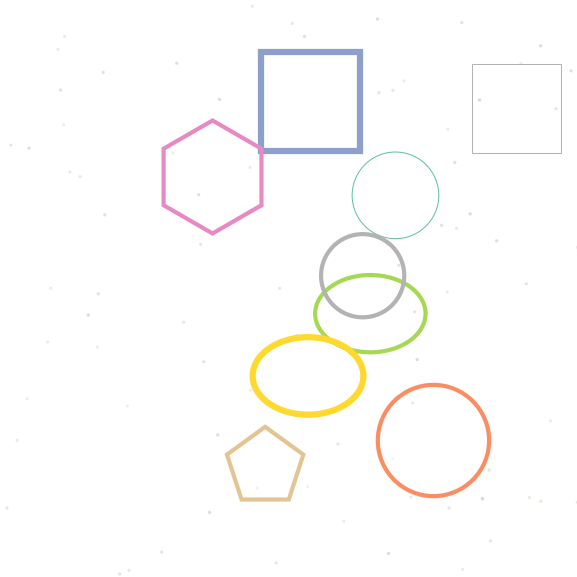[{"shape": "circle", "thickness": 0.5, "radius": 0.38, "center": [0.685, 0.661]}, {"shape": "circle", "thickness": 2, "radius": 0.48, "center": [0.751, 0.236]}, {"shape": "square", "thickness": 3, "radius": 0.43, "center": [0.537, 0.823]}, {"shape": "hexagon", "thickness": 2, "radius": 0.49, "center": [0.368, 0.693]}, {"shape": "oval", "thickness": 2, "radius": 0.48, "center": [0.641, 0.456]}, {"shape": "oval", "thickness": 3, "radius": 0.48, "center": [0.533, 0.348]}, {"shape": "pentagon", "thickness": 2, "radius": 0.35, "center": [0.459, 0.19]}, {"shape": "square", "thickness": 0.5, "radius": 0.38, "center": [0.894, 0.811]}, {"shape": "circle", "thickness": 2, "radius": 0.36, "center": [0.628, 0.522]}]